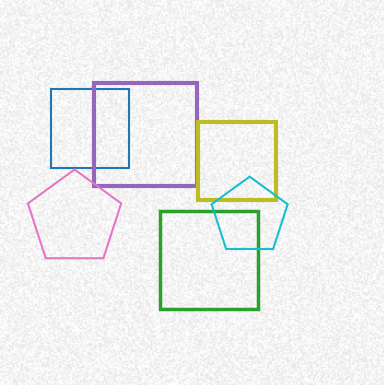[{"shape": "square", "thickness": 1.5, "radius": 0.51, "center": [0.234, 0.666]}, {"shape": "square", "thickness": 2.5, "radius": 0.64, "center": [0.543, 0.325]}, {"shape": "square", "thickness": 3, "radius": 0.67, "center": [0.379, 0.65]}, {"shape": "pentagon", "thickness": 1.5, "radius": 0.64, "center": [0.194, 0.432]}, {"shape": "square", "thickness": 3, "radius": 0.51, "center": [0.616, 0.582]}, {"shape": "pentagon", "thickness": 1.5, "radius": 0.52, "center": [0.648, 0.437]}]